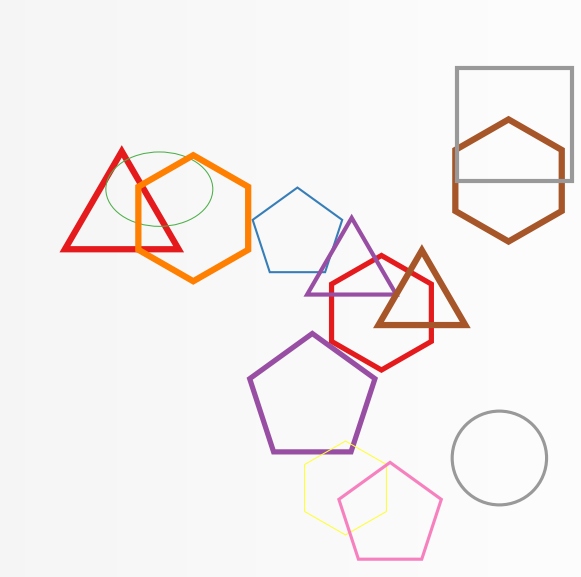[{"shape": "hexagon", "thickness": 2.5, "radius": 0.5, "center": [0.656, 0.458]}, {"shape": "triangle", "thickness": 3, "radius": 0.56, "center": [0.21, 0.624]}, {"shape": "pentagon", "thickness": 1, "radius": 0.4, "center": [0.512, 0.593]}, {"shape": "oval", "thickness": 0.5, "radius": 0.46, "center": [0.274, 0.672]}, {"shape": "pentagon", "thickness": 2.5, "radius": 0.57, "center": [0.537, 0.308]}, {"shape": "triangle", "thickness": 2, "radius": 0.44, "center": [0.605, 0.533]}, {"shape": "hexagon", "thickness": 3, "radius": 0.55, "center": [0.332, 0.621]}, {"shape": "hexagon", "thickness": 0.5, "radius": 0.41, "center": [0.594, 0.154]}, {"shape": "triangle", "thickness": 3, "radius": 0.43, "center": [0.726, 0.479]}, {"shape": "hexagon", "thickness": 3, "radius": 0.53, "center": [0.875, 0.687]}, {"shape": "pentagon", "thickness": 1.5, "radius": 0.46, "center": [0.671, 0.106]}, {"shape": "circle", "thickness": 1.5, "radius": 0.41, "center": [0.859, 0.206]}, {"shape": "square", "thickness": 2, "radius": 0.49, "center": [0.885, 0.784]}]